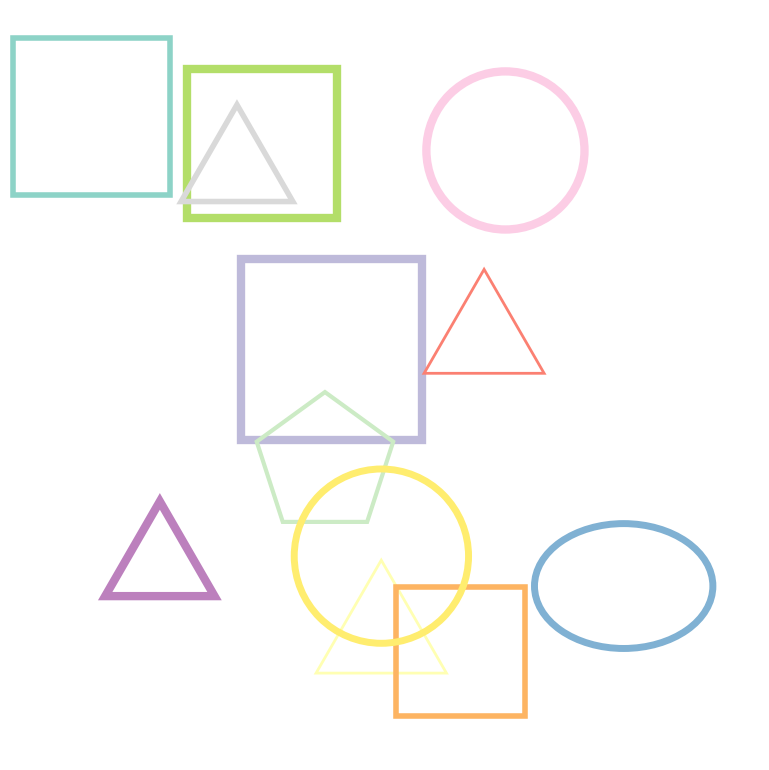[{"shape": "square", "thickness": 2, "radius": 0.51, "center": [0.119, 0.848]}, {"shape": "triangle", "thickness": 1, "radius": 0.49, "center": [0.495, 0.175]}, {"shape": "square", "thickness": 3, "radius": 0.59, "center": [0.43, 0.547]}, {"shape": "triangle", "thickness": 1, "radius": 0.45, "center": [0.629, 0.56]}, {"shape": "oval", "thickness": 2.5, "radius": 0.58, "center": [0.81, 0.239]}, {"shape": "square", "thickness": 2, "radius": 0.42, "center": [0.598, 0.154]}, {"shape": "square", "thickness": 3, "radius": 0.49, "center": [0.34, 0.814]}, {"shape": "circle", "thickness": 3, "radius": 0.51, "center": [0.656, 0.805]}, {"shape": "triangle", "thickness": 2, "radius": 0.42, "center": [0.308, 0.78]}, {"shape": "triangle", "thickness": 3, "radius": 0.41, "center": [0.208, 0.267]}, {"shape": "pentagon", "thickness": 1.5, "radius": 0.47, "center": [0.422, 0.398]}, {"shape": "circle", "thickness": 2.5, "radius": 0.57, "center": [0.495, 0.278]}]